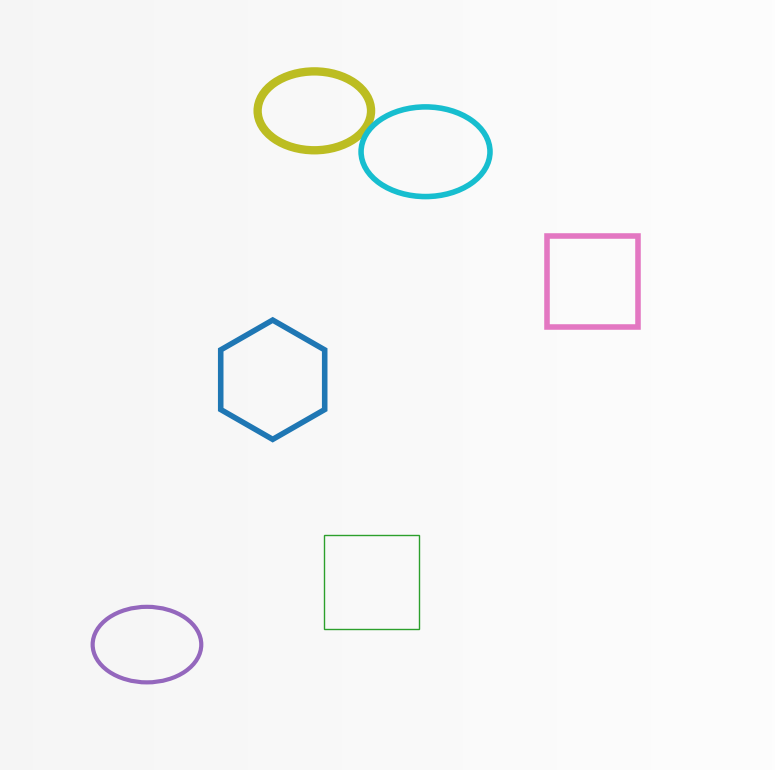[{"shape": "hexagon", "thickness": 2, "radius": 0.39, "center": [0.352, 0.507]}, {"shape": "square", "thickness": 0.5, "radius": 0.31, "center": [0.479, 0.244]}, {"shape": "oval", "thickness": 1.5, "radius": 0.35, "center": [0.19, 0.163]}, {"shape": "square", "thickness": 2, "radius": 0.29, "center": [0.764, 0.635]}, {"shape": "oval", "thickness": 3, "radius": 0.37, "center": [0.406, 0.856]}, {"shape": "oval", "thickness": 2, "radius": 0.42, "center": [0.549, 0.803]}]